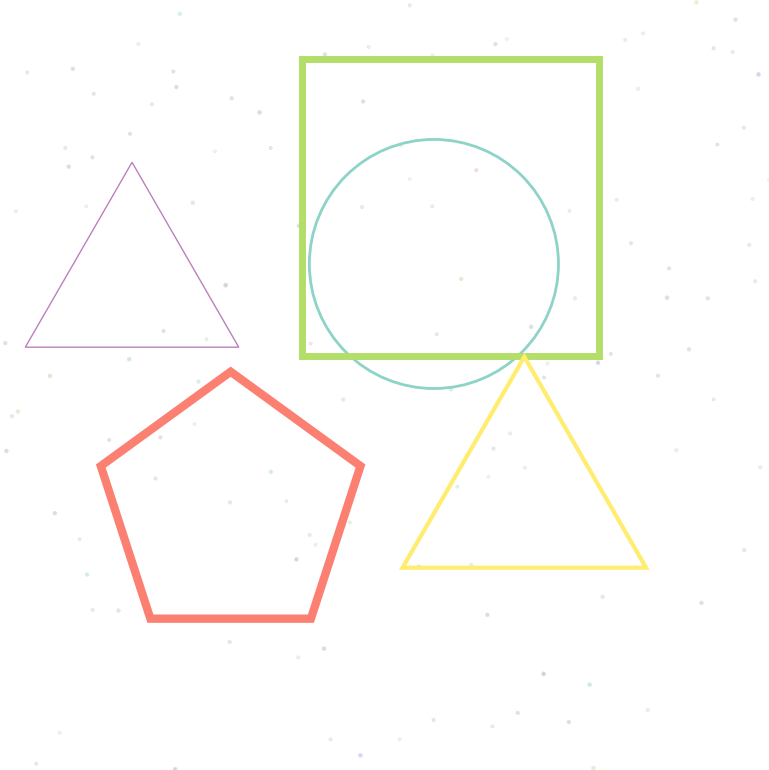[{"shape": "circle", "thickness": 1, "radius": 0.81, "center": [0.564, 0.657]}, {"shape": "pentagon", "thickness": 3, "radius": 0.89, "center": [0.3, 0.34]}, {"shape": "square", "thickness": 2.5, "radius": 0.96, "center": [0.585, 0.731]}, {"shape": "triangle", "thickness": 0.5, "radius": 0.8, "center": [0.171, 0.629]}, {"shape": "triangle", "thickness": 1.5, "radius": 0.91, "center": [0.681, 0.354]}]